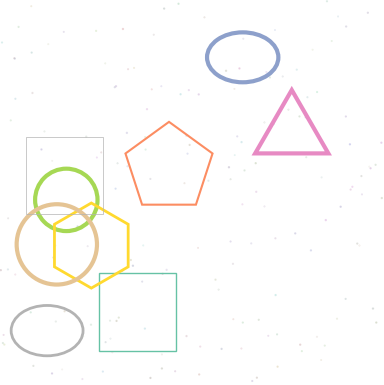[{"shape": "square", "thickness": 1, "radius": 0.5, "center": [0.357, 0.19]}, {"shape": "pentagon", "thickness": 1.5, "radius": 0.59, "center": [0.439, 0.565]}, {"shape": "oval", "thickness": 3, "radius": 0.46, "center": [0.63, 0.851]}, {"shape": "triangle", "thickness": 3, "radius": 0.55, "center": [0.758, 0.656]}, {"shape": "circle", "thickness": 3, "radius": 0.41, "center": [0.172, 0.481]}, {"shape": "hexagon", "thickness": 2, "radius": 0.55, "center": [0.237, 0.362]}, {"shape": "circle", "thickness": 3, "radius": 0.52, "center": [0.148, 0.365]}, {"shape": "oval", "thickness": 2, "radius": 0.47, "center": [0.122, 0.141]}, {"shape": "square", "thickness": 0.5, "radius": 0.5, "center": [0.168, 0.544]}]